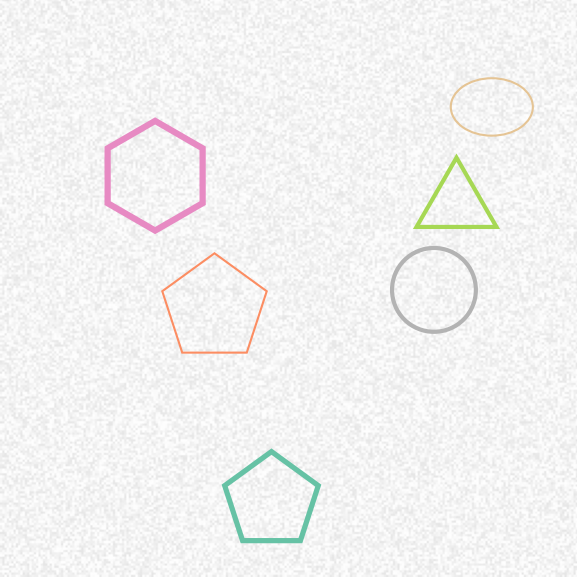[{"shape": "pentagon", "thickness": 2.5, "radius": 0.43, "center": [0.47, 0.132]}, {"shape": "pentagon", "thickness": 1, "radius": 0.48, "center": [0.371, 0.465]}, {"shape": "hexagon", "thickness": 3, "radius": 0.47, "center": [0.269, 0.695]}, {"shape": "triangle", "thickness": 2, "radius": 0.4, "center": [0.79, 0.646]}, {"shape": "oval", "thickness": 1, "radius": 0.36, "center": [0.852, 0.814]}, {"shape": "circle", "thickness": 2, "radius": 0.36, "center": [0.751, 0.497]}]